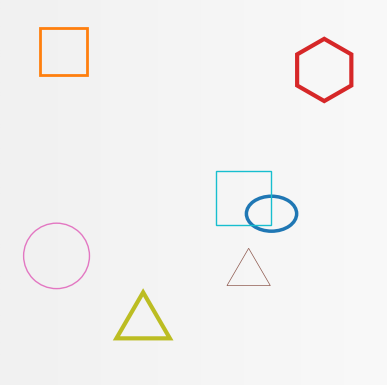[{"shape": "oval", "thickness": 2.5, "radius": 0.32, "center": [0.701, 0.445]}, {"shape": "square", "thickness": 2, "radius": 0.31, "center": [0.164, 0.867]}, {"shape": "hexagon", "thickness": 3, "radius": 0.4, "center": [0.837, 0.818]}, {"shape": "triangle", "thickness": 0.5, "radius": 0.32, "center": [0.642, 0.29]}, {"shape": "circle", "thickness": 1, "radius": 0.42, "center": [0.146, 0.335]}, {"shape": "triangle", "thickness": 3, "radius": 0.4, "center": [0.369, 0.161]}, {"shape": "square", "thickness": 1, "radius": 0.35, "center": [0.628, 0.486]}]